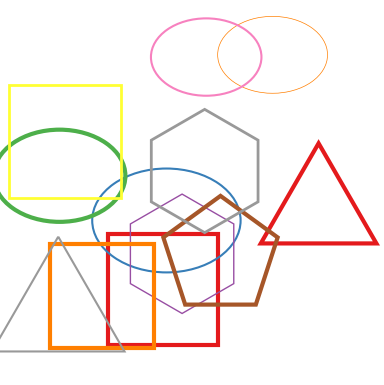[{"shape": "square", "thickness": 3, "radius": 0.72, "center": [0.423, 0.248]}, {"shape": "triangle", "thickness": 3, "radius": 0.87, "center": [0.828, 0.454]}, {"shape": "oval", "thickness": 1.5, "radius": 0.96, "center": [0.432, 0.427]}, {"shape": "oval", "thickness": 3, "radius": 0.86, "center": [0.155, 0.543]}, {"shape": "hexagon", "thickness": 1, "radius": 0.78, "center": [0.473, 0.341]}, {"shape": "square", "thickness": 3, "radius": 0.68, "center": [0.265, 0.231]}, {"shape": "oval", "thickness": 0.5, "radius": 0.71, "center": [0.708, 0.858]}, {"shape": "square", "thickness": 2, "radius": 0.73, "center": [0.169, 0.633]}, {"shape": "pentagon", "thickness": 3, "radius": 0.78, "center": [0.573, 0.335]}, {"shape": "oval", "thickness": 1.5, "radius": 0.72, "center": [0.536, 0.852]}, {"shape": "triangle", "thickness": 1.5, "radius": 0.99, "center": [0.151, 0.186]}, {"shape": "hexagon", "thickness": 2, "radius": 0.8, "center": [0.532, 0.556]}]